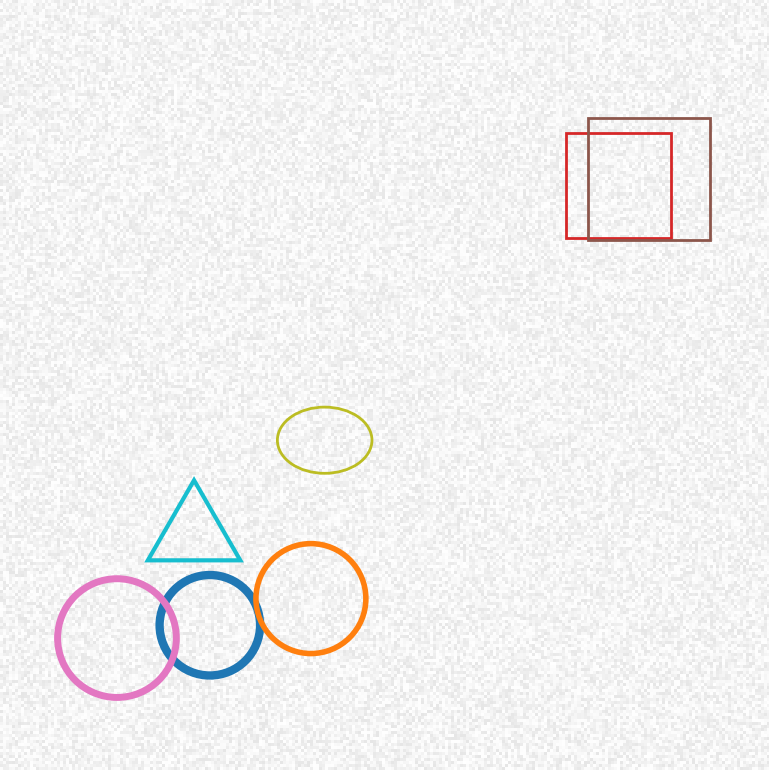[{"shape": "circle", "thickness": 3, "radius": 0.33, "center": [0.273, 0.188]}, {"shape": "circle", "thickness": 2, "radius": 0.36, "center": [0.404, 0.223]}, {"shape": "square", "thickness": 1, "radius": 0.34, "center": [0.803, 0.759]}, {"shape": "square", "thickness": 1, "radius": 0.39, "center": [0.843, 0.767]}, {"shape": "circle", "thickness": 2.5, "radius": 0.39, "center": [0.152, 0.171]}, {"shape": "oval", "thickness": 1, "radius": 0.31, "center": [0.422, 0.428]}, {"shape": "triangle", "thickness": 1.5, "radius": 0.35, "center": [0.252, 0.307]}]